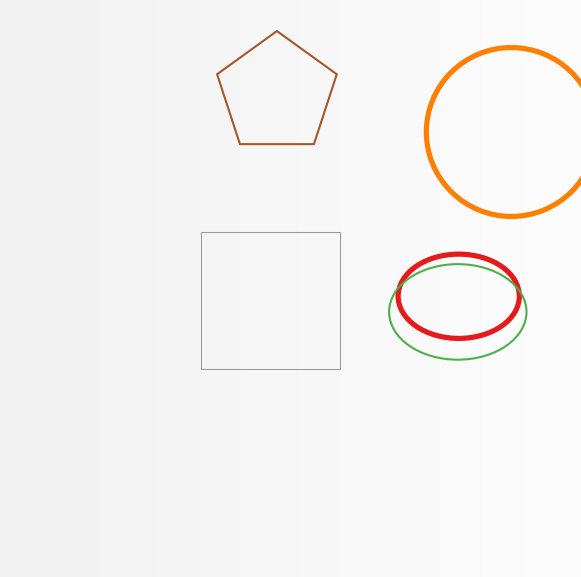[{"shape": "oval", "thickness": 2.5, "radius": 0.52, "center": [0.789, 0.486]}, {"shape": "oval", "thickness": 1, "radius": 0.59, "center": [0.788, 0.459]}, {"shape": "circle", "thickness": 2.5, "radius": 0.73, "center": [0.88, 0.771]}, {"shape": "pentagon", "thickness": 1, "radius": 0.54, "center": [0.476, 0.837]}, {"shape": "square", "thickness": 0.5, "radius": 0.59, "center": [0.465, 0.479]}]